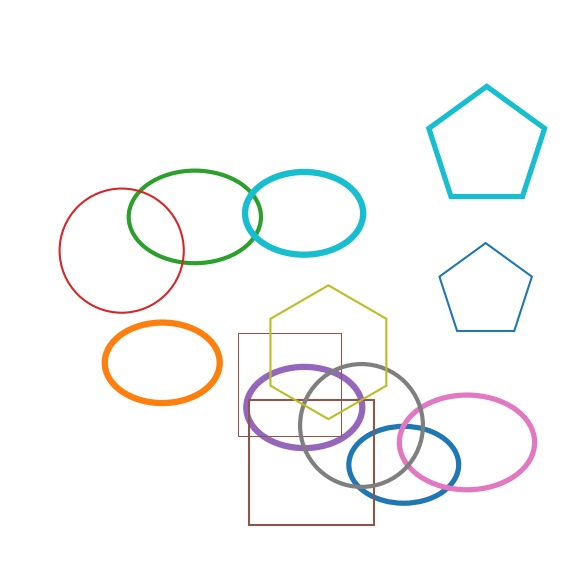[{"shape": "oval", "thickness": 2.5, "radius": 0.48, "center": [0.699, 0.194]}, {"shape": "pentagon", "thickness": 1, "radius": 0.42, "center": [0.841, 0.494]}, {"shape": "oval", "thickness": 3, "radius": 0.5, "center": [0.281, 0.371]}, {"shape": "oval", "thickness": 2, "radius": 0.57, "center": [0.337, 0.624]}, {"shape": "circle", "thickness": 1, "radius": 0.54, "center": [0.211, 0.565]}, {"shape": "oval", "thickness": 3, "radius": 0.5, "center": [0.527, 0.294]}, {"shape": "square", "thickness": 0.5, "radius": 0.45, "center": [0.501, 0.333]}, {"shape": "square", "thickness": 1, "radius": 0.54, "center": [0.539, 0.199]}, {"shape": "oval", "thickness": 2.5, "radius": 0.59, "center": [0.809, 0.233]}, {"shape": "circle", "thickness": 2, "radius": 0.53, "center": [0.626, 0.262]}, {"shape": "hexagon", "thickness": 1, "radius": 0.58, "center": [0.569, 0.389]}, {"shape": "oval", "thickness": 3, "radius": 0.51, "center": [0.527, 0.63]}, {"shape": "pentagon", "thickness": 2.5, "radius": 0.53, "center": [0.843, 0.744]}]